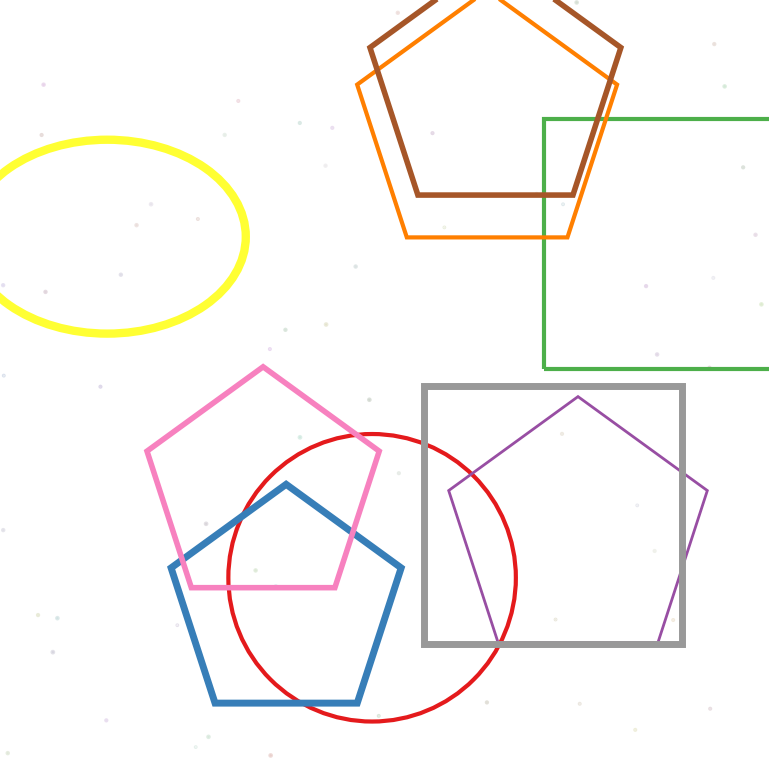[{"shape": "circle", "thickness": 1.5, "radius": 0.93, "center": [0.483, 0.25]}, {"shape": "pentagon", "thickness": 2.5, "radius": 0.79, "center": [0.372, 0.214]}, {"shape": "square", "thickness": 1.5, "radius": 0.81, "center": [0.87, 0.683]}, {"shape": "pentagon", "thickness": 1, "radius": 0.88, "center": [0.751, 0.308]}, {"shape": "pentagon", "thickness": 1.5, "radius": 0.89, "center": [0.633, 0.835]}, {"shape": "oval", "thickness": 3, "radius": 0.9, "center": [0.139, 0.693]}, {"shape": "pentagon", "thickness": 2, "radius": 0.86, "center": [0.643, 0.885]}, {"shape": "pentagon", "thickness": 2, "radius": 0.79, "center": [0.342, 0.365]}, {"shape": "square", "thickness": 2.5, "radius": 0.84, "center": [0.718, 0.331]}]